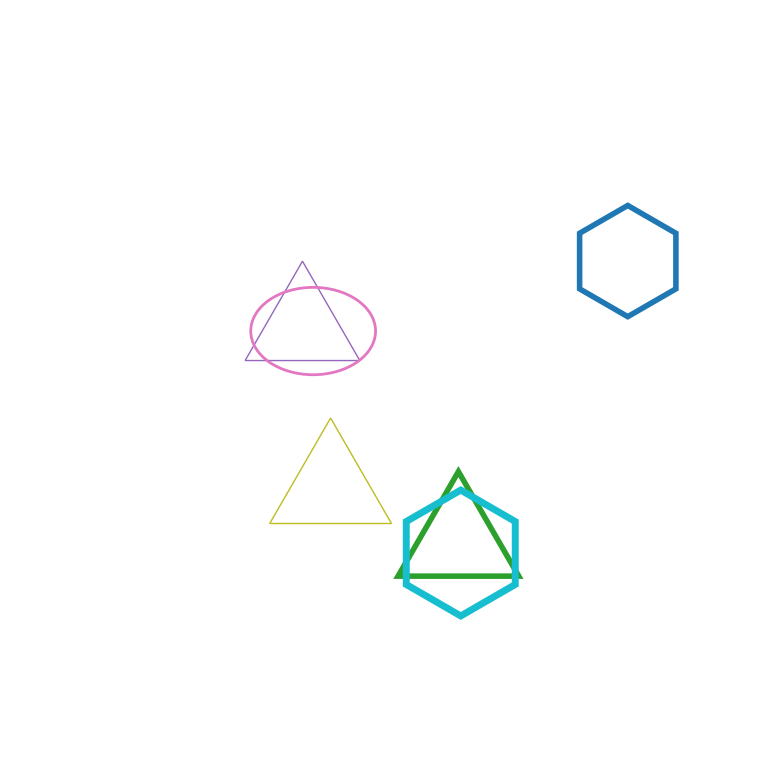[{"shape": "hexagon", "thickness": 2, "radius": 0.36, "center": [0.815, 0.661]}, {"shape": "triangle", "thickness": 2, "radius": 0.45, "center": [0.595, 0.297]}, {"shape": "triangle", "thickness": 0.5, "radius": 0.43, "center": [0.393, 0.575]}, {"shape": "oval", "thickness": 1, "radius": 0.41, "center": [0.407, 0.57]}, {"shape": "triangle", "thickness": 0.5, "radius": 0.46, "center": [0.429, 0.366]}, {"shape": "hexagon", "thickness": 2.5, "radius": 0.41, "center": [0.598, 0.282]}]